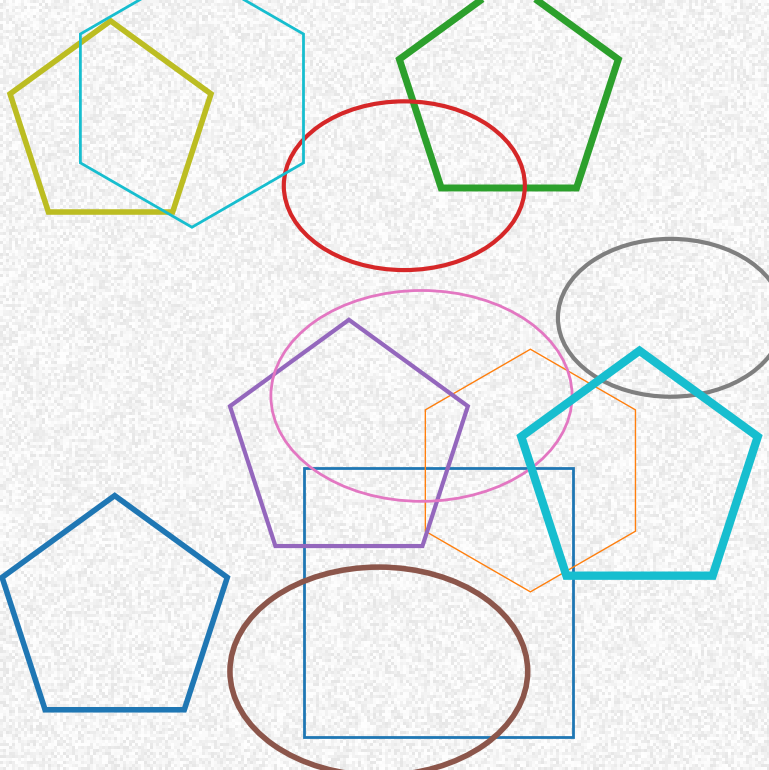[{"shape": "square", "thickness": 1, "radius": 0.87, "center": [0.569, 0.218]}, {"shape": "pentagon", "thickness": 2, "radius": 0.77, "center": [0.149, 0.203]}, {"shape": "hexagon", "thickness": 0.5, "radius": 0.79, "center": [0.689, 0.389]}, {"shape": "pentagon", "thickness": 2.5, "radius": 0.75, "center": [0.661, 0.877]}, {"shape": "oval", "thickness": 1.5, "radius": 0.78, "center": [0.525, 0.759]}, {"shape": "pentagon", "thickness": 1.5, "radius": 0.81, "center": [0.453, 0.422]}, {"shape": "oval", "thickness": 2, "radius": 0.97, "center": [0.492, 0.128]}, {"shape": "oval", "thickness": 1, "radius": 0.98, "center": [0.547, 0.486]}, {"shape": "oval", "thickness": 1.5, "radius": 0.73, "center": [0.871, 0.587]}, {"shape": "pentagon", "thickness": 2, "radius": 0.69, "center": [0.144, 0.836]}, {"shape": "pentagon", "thickness": 3, "radius": 0.81, "center": [0.831, 0.383]}, {"shape": "hexagon", "thickness": 1, "radius": 0.84, "center": [0.249, 0.872]}]